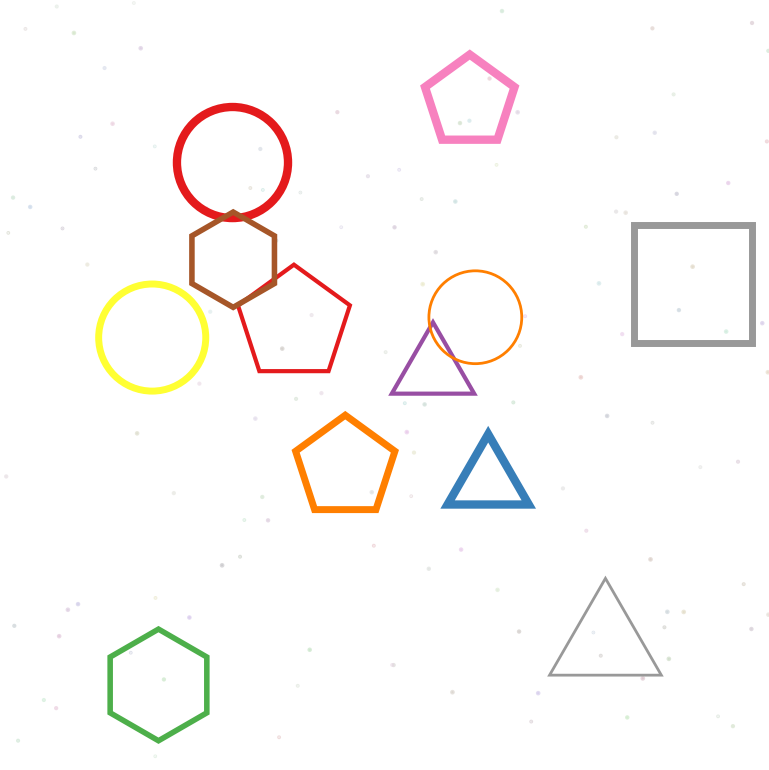[{"shape": "pentagon", "thickness": 1.5, "radius": 0.38, "center": [0.382, 0.58]}, {"shape": "circle", "thickness": 3, "radius": 0.36, "center": [0.302, 0.789]}, {"shape": "triangle", "thickness": 3, "radius": 0.3, "center": [0.634, 0.375]}, {"shape": "hexagon", "thickness": 2, "radius": 0.36, "center": [0.206, 0.11]}, {"shape": "triangle", "thickness": 1.5, "radius": 0.31, "center": [0.562, 0.52]}, {"shape": "pentagon", "thickness": 2.5, "radius": 0.34, "center": [0.448, 0.393]}, {"shape": "circle", "thickness": 1, "radius": 0.3, "center": [0.617, 0.588]}, {"shape": "circle", "thickness": 2.5, "radius": 0.35, "center": [0.198, 0.562]}, {"shape": "hexagon", "thickness": 2, "radius": 0.31, "center": [0.303, 0.663]}, {"shape": "pentagon", "thickness": 3, "radius": 0.31, "center": [0.61, 0.868]}, {"shape": "triangle", "thickness": 1, "radius": 0.42, "center": [0.786, 0.165]}, {"shape": "square", "thickness": 2.5, "radius": 0.38, "center": [0.9, 0.632]}]